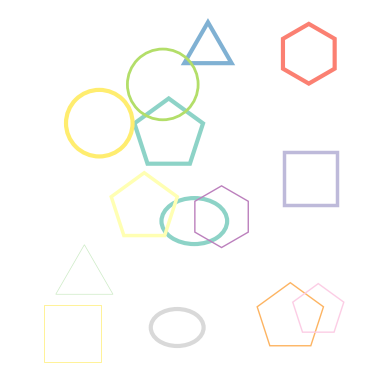[{"shape": "oval", "thickness": 3, "radius": 0.43, "center": [0.505, 0.426]}, {"shape": "pentagon", "thickness": 3, "radius": 0.47, "center": [0.438, 0.651]}, {"shape": "pentagon", "thickness": 2.5, "radius": 0.45, "center": [0.375, 0.461]}, {"shape": "square", "thickness": 2.5, "radius": 0.34, "center": [0.805, 0.536]}, {"shape": "hexagon", "thickness": 3, "radius": 0.39, "center": [0.802, 0.86]}, {"shape": "triangle", "thickness": 3, "radius": 0.35, "center": [0.54, 0.871]}, {"shape": "pentagon", "thickness": 1, "radius": 0.45, "center": [0.754, 0.175]}, {"shape": "circle", "thickness": 2, "radius": 0.46, "center": [0.423, 0.781]}, {"shape": "pentagon", "thickness": 1, "radius": 0.35, "center": [0.827, 0.194]}, {"shape": "oval", "thickness": 3, "radius": 0.34, "center": [0.46, 0.149]}, {"shape": "hexagon", "thickness": 1, "radius": 0.4, "center": [0.575, 0.437]}, {"shape": "triangle", "thickness": 0.5, "radius": 0.43, "center": [0.219, 0.279]}, {"shape": "circle", "thickness": 3, "radius": 0.43, "center": [0.258, 0.68]}, {"shape": "square", "thickness": 0.5, "radius": 0.37, "center": [0.188, 0.133]}]